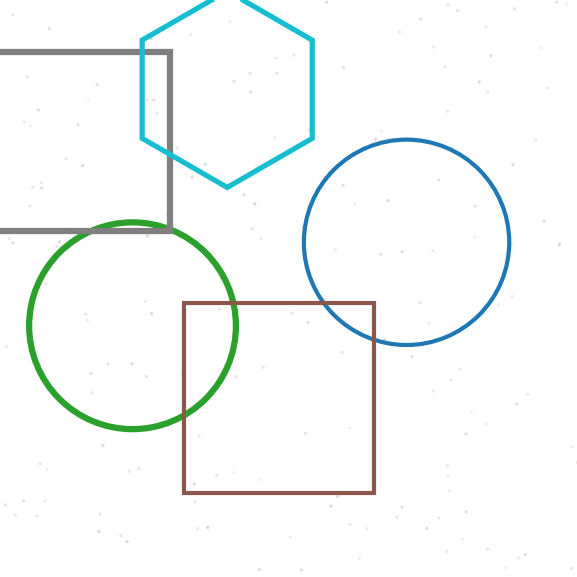[{"shape": "circle", "thickness": 2, "radius": 0.89, "center": [0.704, 0.58]}, {"shape": "circle", "thickness": 3, "radius": 0.9, "center": [0.229, 0.435]}, {"shape": "square", "thickness": 2, "radius": 0.82, "center": [0.483, 0.309]}, {"shape": "square", "thickness": 3, "radius": 0.77, "center": [0.139, 0.754]}, {"shape": "hexagon", "thickness": 2.5, "radius": 0.85, "center": [0.393, 0.845]}]